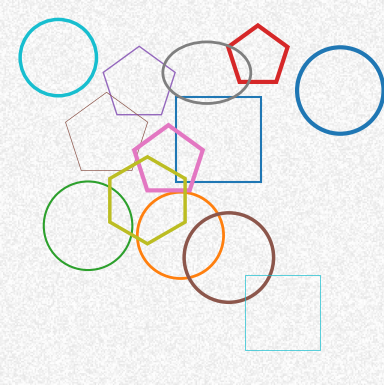[{"shape": "circle", "thickness": 3, "radius": 0.56, "center": [0.884, 0.765]}, {"shape": "square", "thickness": 1.5, "radius": 0.55, "center": [0.567, 0.638]}, {"shape": "circle", "thickness": 2, "radius": 0.56, "center": [0.469, 0.389]}, {"shape": "circle", "thickness": 1.5, "radius": 0.58, "center": [0.229, 0.414]}, {"shape": "pentagon", "thickness": 3, "radius": 0.41, "center": [0.67, 0.853]}, {"shape": "pentagon", "thickness": 1, "radius": 0.49, "center": [0.362, 0.782]}, {"shape": "pentagon", "thickness": 0.5, "radius": 0.56, "center": [0.277, 0.648]}, {"shape": "circle", "thickness": 2.5, "radius": 0.58, "center": [0.594, 0.331]}, {"shape": "pentagon", "thickness": 3, "radius": 0.47, "center": [0.438, 0.581]}, {"shape": "oval", "thickness": 2, "radius": 0.57, "center": [0.537, 0.811]}, {"shape": "hexagon", "thickness": 2.5, "radius": 0.56, "center": [0.383, 0.48]}, {"shape": "circle", "thickness": 2.5, "radius": 0.5, "center": [0.151, 0.85]}, {"shape": "square", "thickness": 0.5, "radius": 0.49, "center": [0.734, 0.188]}]